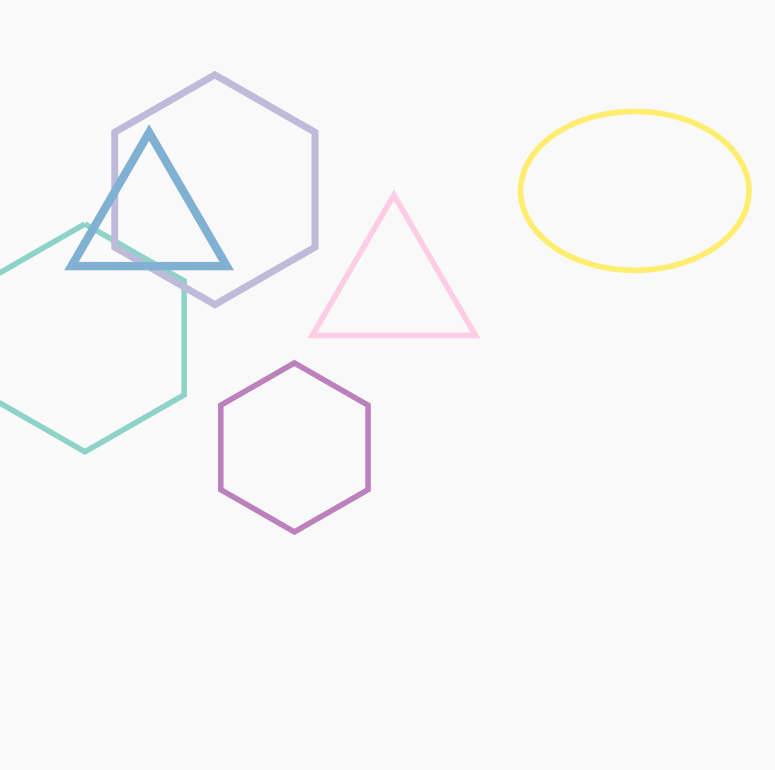[{"shape": "hexagon", "thickness": 2, "radius": 0.74, "center": [0.11, 0.561]}, {"shape": "hexagon", "thickness": 2.5, "radius": 0.75, "center": [0.277, 0.754]}, {"shape": "triangle", "thickness": 3, "radius": 0.58, "center": [0.192, 0.712]}, {"shape": "triangle", "thickness": 2, "radius": 0.61, "center": [0.508, 0.625]}, {"shape": "hexagon", "thickness": 2, "radius": 0.55, "center": [0.38, 0.419]}, {"shape": "oval", "thickness": 2, "radius": 0.74, "center": [0.819, 0.752]}]